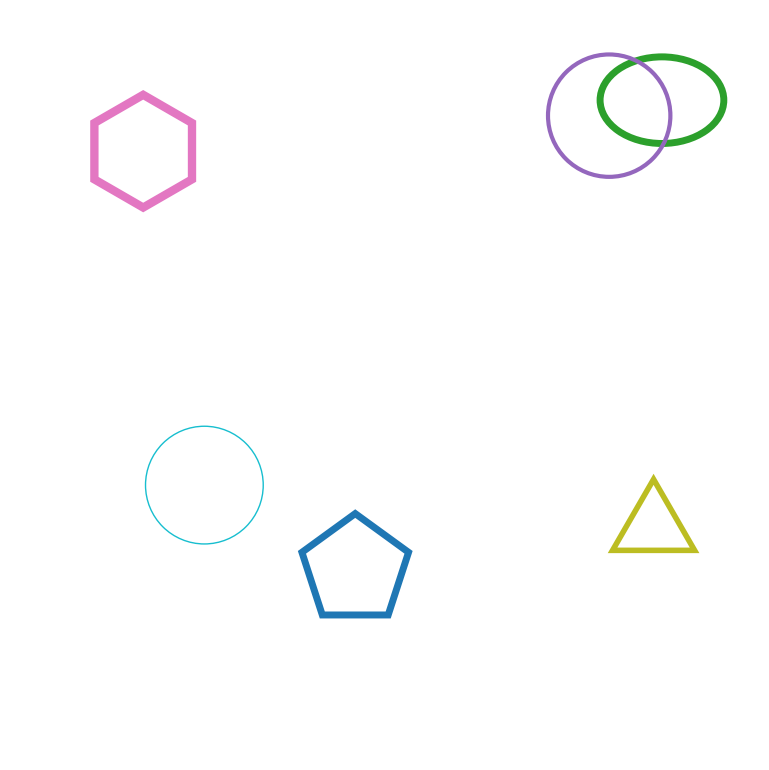[{"shape": "pentagon", "thickness": 2.5, "radius": 0.36, "center": [0.461, 0.26]}, {"shape": "oval", "thickness": 2.5, "radius": 0.4, "center": [0.86, 0.87]}, {"shape": "circle", "thickness": 1.5, "radius": 0.4, "center": [0.791, 0.85]}, {"shape": "hexagon", "thickness": 3, "radius": 0.37, "center": [0.186, 0.804]}, {"shape": "triangle", "thickness": 2, "radius": 0.31, "center": [0.849, 0.316]}, {"shape": "circle", "thickness": 0.5, "radius": 0.38, "center": [0.265, 0.37]}]